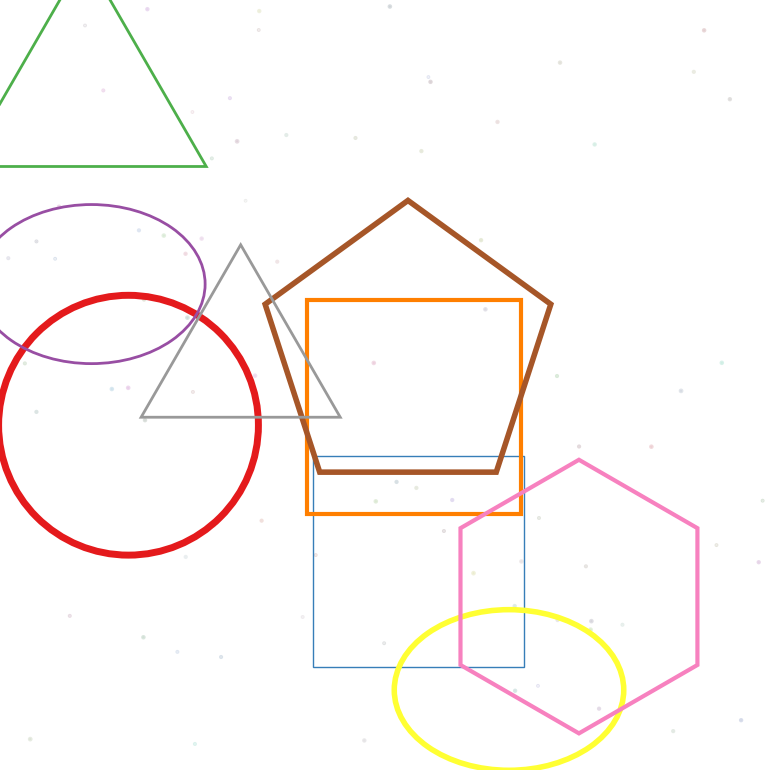[{"shape": "circle", "thickness": 2.5, "radius": 0.84, "center": [0.167, 0.448]}, {"shape": "square", "thickness": 0.5, "radius": 0.68, "center": [0.544, 0.271]}, {"shape": "triangle", "thickness": 1, "radius": 0.91, "center": [0.11, 0.875]}, {"shape": "oval", "thickness": 1, "radius": 0.74, "center": [0.119, 0.631]}, {"shape": "square", "thickness": 1.5, "radius": 0.69, "center": [0.537, 0.472]}, {"shape": "oval", "thickness": 2, "radius": 0.75, "center": [0.661, 0.104]}, {"shape": "pentagon", "thickness": 2, "radius": 0.98, "center": [0.53, 0.545]}, {"shape": "hexagon", "thickness": 1.5, "radius": 0.89, "center": [0.752, 0.225]}, {"shape": "triangle", "thickness": 1, "radius": 0.75, "center": [0.313, 0.533]}]